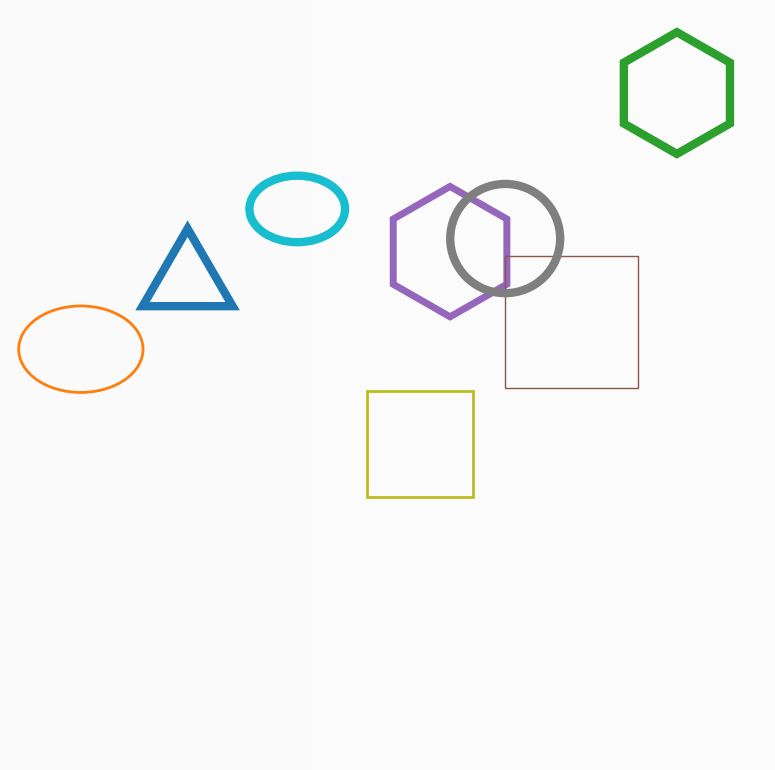[{"shape": "triangle", "thickness": 3, "radius": 0.34, "center": [0.242, 0.636]}, {"shape": "oval", "thickness": 1, "radius": 0.4, "center": [0.104, 0.546]}, {"shape": "hexagon", "thickness": 3, "radius": 0.4, "center": [0.873, 0.879]}, {"shape": "hexagon", "thickness": 2.5, "radius": 0.42, "center": [0.581, 0.673]}, {"shape": "square", "thickness": 0.5, "radius": 0.43, "center": [0.737, 0.582]}, {"shape": "circle", "thickness": 3, "radius": 0.35, "center": [0.652, 0.69]}, {"shape": "square", "thickness": 1, "radius": 0.34, "center": [0.542, 0.423]}, {"shape": "oval", "thickness": 3, "radius": 0.31, "center": [0.384, 0.729]}]